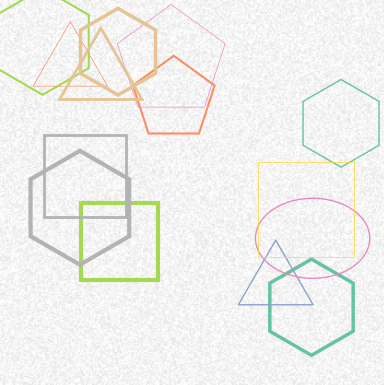[{"shape": "hexagon", "thickness": 2.5, "radius": 0.62, "center": [0.809, 0.202]}, {"shape": "hexagon", "thickness": 1, "radius": 0.57, "center": [0.886, 0.68]}, {"shape": "pentagon", "thickness": 1.5, "radius": 0.56, "center": [0.451, 0.744]}, {"shape": "triangle", "thickness": 0.5, "radius": 0.56, "center": [0.183, 0.832]}, {"shape": "triangle", "thickness": 1, "radius": 0.56, "center": [0.716, 0.264]}, {"shape": "oval", "thickness": 1, "radius": 0.74, "center": [0.812, 0.381]}, {"shape": "pentagon", "thickness": 0.5, "radius": 0.74, "center": [0.445, 0.841]}, {"shape": "square", "thickness": 3, "radius": 0.5, "center": [0.31, 0.373]}, {"shape": "hexagon", "thickness": 1.5, "radius": 0.69, "center": [0.111, 0.892]}, {"shape": "square", "thickness": 0.5, "radius": 0.62, "center": [0.795, 0.456]}, {"shape": "hexagon", "thickness": 2.5, "radius": 0.56, "center": [0.307, 0.866]}, {"shape": "triangle", "thickness": 2, "radius": 0.62, "center": [0.262, 0.803]}, {"shape": "square", "thickness": 2, "radius": 0.53, "center": [0.222, 0.543]}, {"shape": "hexagon", "thickness": 3, "radius": 0.74, "center": [0.207, 0.46]}]